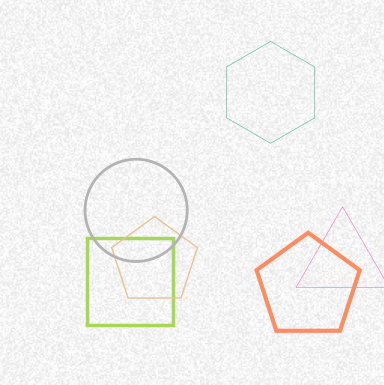[{"shape": "hexagon", "thickness": 0.5, "radius": 0.66, "center": [0.703, 0.76]}, {"shape": "pentagon", "thickness": 3, "radius": 0.7, "center": [0.8, 0.255]}, {"shape": "triangle", "thickness": 0.5, "radius": 0.7, "center": [0.89, 0.323]}, {"shape": "square", "thickness": 2.5, "radius": 0.56, "center": [0.338, 0.269]}, {"shape": "pentagon", "thickness": 1, "radius": 0.59, "center": [0.401, 0.321]}, {"shape": "circle", "thickness": 2, "radius": 0.66, "center": [0.354, 0.454]}]